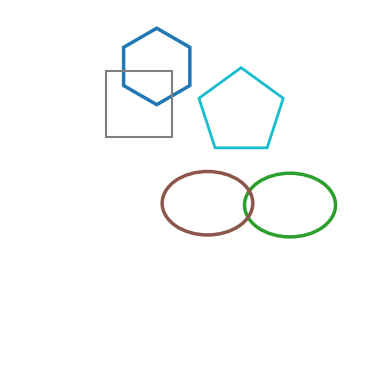[{"shape": "hexagon", "thickness": 2.5, "radius": 0.5, "center": [0.407, 0.827]}, {"shape": "oval", "thickness": 2.5, "radius": 0.59, "center": [0.753, 0.467]}, {"shape": "oval", "thickness": 2.5, "radius": 0.59, "center": [0.539, 0.472]}, {"shape": "square", "thickness": 1.5, "radius": 0.43, "center": [0.361, 0.73]}, {"shape": "pentagon", "thickness": 2, "radius": 0.58, "center": [0.626, 0.709]}]